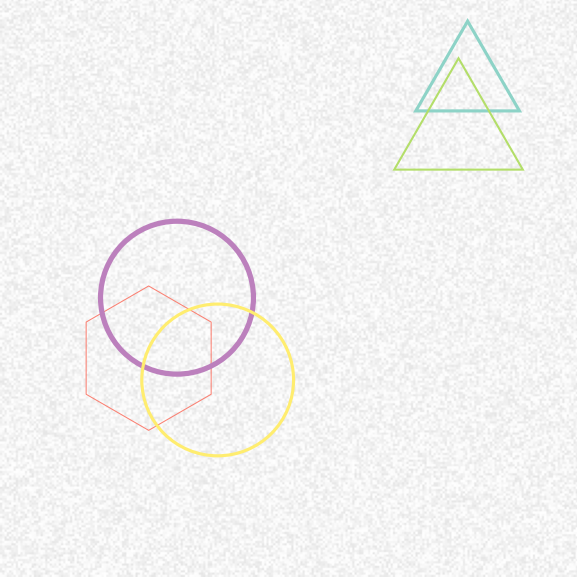[{"shape": "triangle", "thickness": 1.5, "radius": 0.52, "center": [0.81, 0.859]}, {"shape": "hexagon", "thickness": 0.5, "radius": 0.62, "center": [0.257, 0.379]}, {"shape": "triangle", "thickness": 1, "radius": 0.64, "center": [0.794, 0.77]}, {"shape": "circle", "thickness": 2.5, "radius": 0.66, "center": [0.306, 0.484]}, {"shape": "circle", "thickness": 1.5, "radius": 0.66, "center": [0.377, 0.341]}]